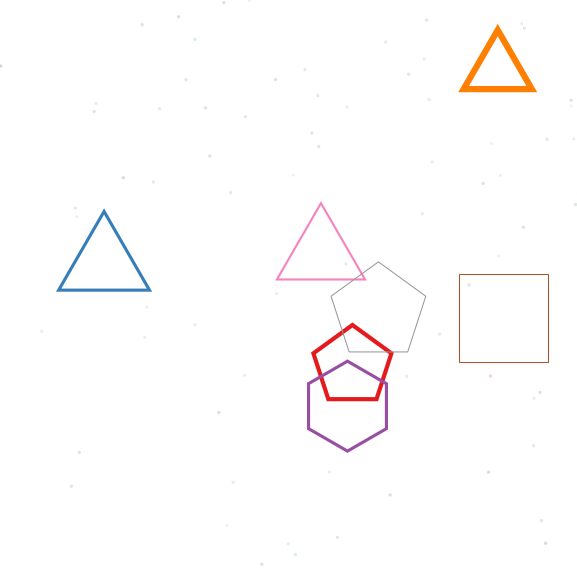[{"shape": "pentagon", "thickness": 2, "radius": 0.36, "center": [0.61, 0.365]}, {"shape": "triangle", "thickness": 1.5, "radius": 0.45, "center": [0.18, 0.542]}, {"shape": "hexagon", "thickness": 1.5, "radius": 0.39, "center": [0.602, 0.296]}, {"shape": "triangle", "thickness": 3, "radius": 0.34, "center": [0.862, 0.879]}, {"shape": "square", "thickness": 0.5, "radius": 0.38, "center": [0.872, 0.449]}, {"shape": "triangle", "thickness": 1, "radius": 0.44, "center": [0.556, 0.559]}, {"shape": "pentagon", "thickness": 0.5, "radius": 0.43, "center": [0.655, 0.459]}]